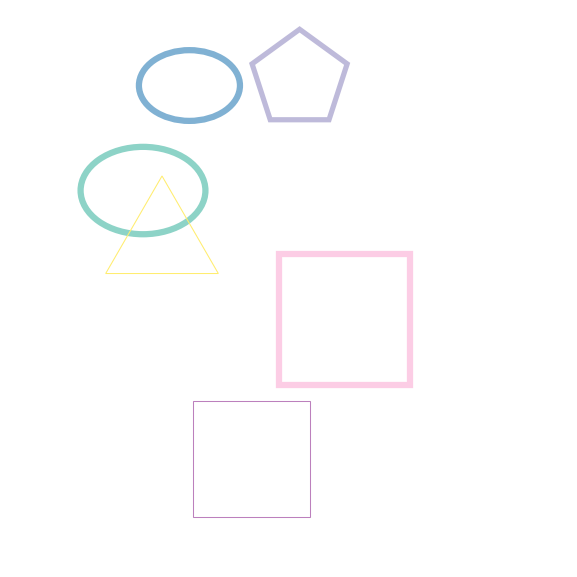[{"shape": "oval", "thickness": 3, "radius": 0.54, "center": [0.248, 0.669]}, {"shape": "pentagon", "thickness": 2.5, "radius": 0.43, "center": [0.519, 0.862]}, {"shape": "oval", "thickness": 3, "radius": 0.44, "center": [0.328, 0.851]}, {"shape": "square", "thickness": 3, "radius": 0.57, "center": [0.596, 0.446]}, {"shape": "square", "thickness": 0.5, "radius": 0.5, "center": [0.435, 0.204]}, {"shape": "triangle", "thickness": 0.5, "radius": 0.56, "center": [0.281, 0.582]}]